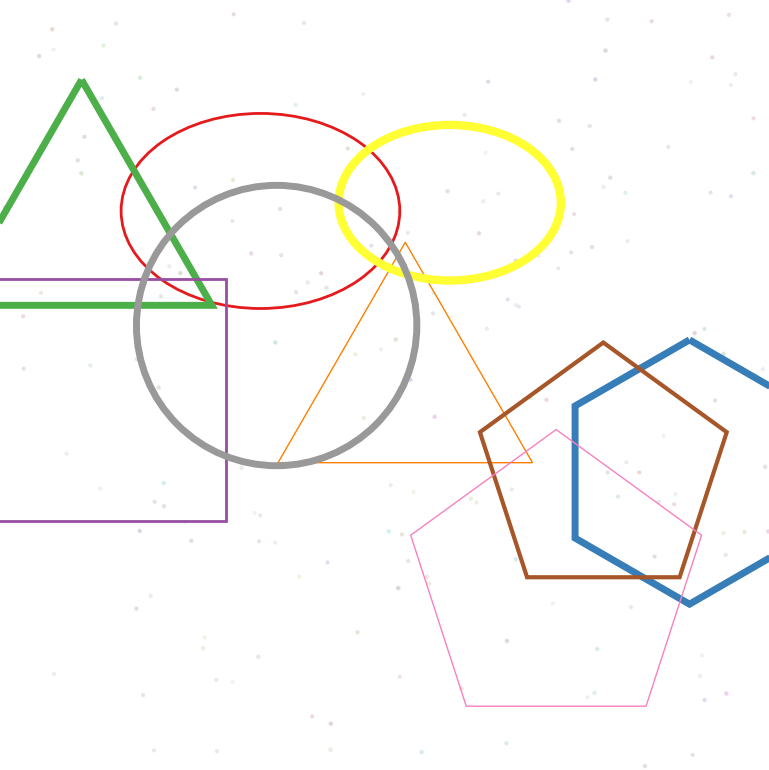[{"shape": "oval", "thickness": 1, "radius": 0.9, "center": [0.338, 0.726]}, {"shape": "hexagon", "thickness": 2.5, "radius": 0.86, "center": [0.895, 0.387]}, {"shape": "triangle", "thickness": 2.5, "radius": 0.98, "center": [0.106, 0.701]}, {"shape": "square", "thickness": 1, "radius": 0.79, "center": [0.136, 0.481]}, {"shape": "triangle", "thickness": 0.5, "radius": 0.95, "center": [0.526, 0.495]}, {"shape": "oval", "thickness": 3, "radius": 0.72, "center": [0.584, 0.737]}, {"shape": "pentagon", "thickness": 1.5, "radius": 0.84, "center": [0.784, 0.387]}, {"shape": "pentagon", "thickness": 0.5, "radius": 0.99, "center": [0.722, 0.244]}, {"shape": "circle", "thickness": 2.5, "radius": 0.91, "center": [0.359, 0.577]}]